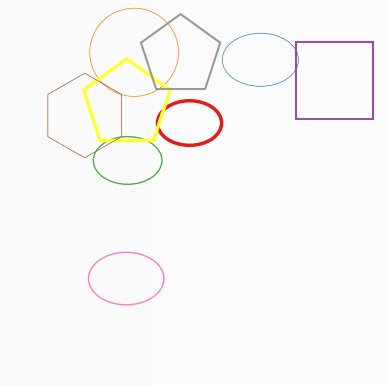[{"shape": "oval", "thickness": 2.5, "radius": 0.41, "center": [0.489, 0.68]}, {"shape": "oval", "thickness": 0.5, "radius": 0.49, "center": [0.672, 0.845]}, {"shape": "oval", "thickness": 1, "radius": 0.44, "center": [0.329, 0.583]}, {"shape": "square", "thickness": 1.5, "radius": 0.5, "center": [0.863, 0.791]}, {"shape": "circle", "thickness": 0.5, "radius": 0.57, "center": [0.346, 0.864]}, {"shape": "pentagon", "thickness": 2.5, "radius": 0.59, "center": [0.327, 0.73]}, {"shape": "hexagon", "thickness": 0.5, "radius": 0.55, "center": [0.219, 0.7]}, {"shape": "oval", "thickness": 1, "radius": 0.49, "center": [0.326, 0.276]}, {"shape": "pentagon", "thickness": 1.5, "radius": 0.54, "center": [0.466, 0.856]}]